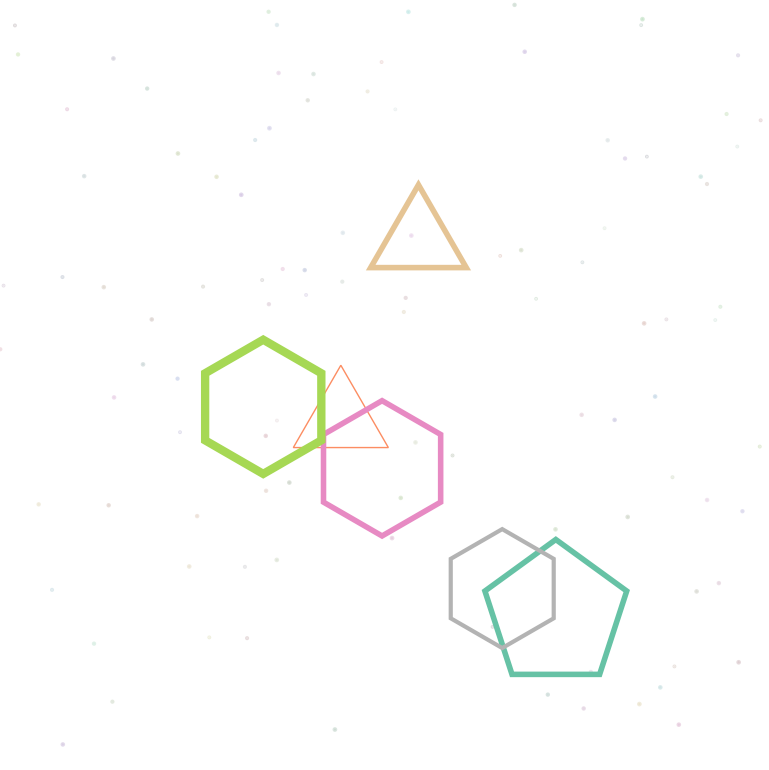[{"shape": "pentagon", "thickness": 2, "radius": 0.48, "center": [0.722, 0.203]}, {"shape": "triangle", "thickness": 0.5, "radius": 0.36, "center": [0.443, 0.454]}, {"shape": "hexagon", "thickness": 2, "radius": 0.44, "center": [0.496, 0.392]}, {"shape": "hexagon", "thickness": 3, "radius": 0.44, "center": [0.342, 0.472]}, {"shape": "triangle", "thickness": 2, "radius": 0.36, "center": [0.543, 0.688]}, {"shape": "hexagon", "thickness": 1.5, "radius": 0.39, "center": [0.652, 0.236]}]